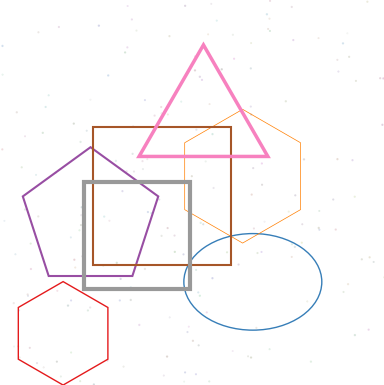[{"shape": "hexagon", "thickness": 1, "radius": 0.67, "center": [0.164, 0.134]}, {"shape": "oval", "thickness": 1, "radius": 0.9, "center": [0.657, 0.268]}, {"shape": "pentagon", "thickness": 1.5, "radius": 0.92, "center": [0.235, 0.433]}, {"shape": "hexagon", "thickness": 0.5, "radius": 0.87, "center": [0.63, 0.542]}, {"shape": "square", "thickness": 1.5, "radius": 0.9, "center": [0.421, 0.491]}, {"shape": "triangle", "thickness": 2.5, "radius": 0.97, "center": [0.528, 0.69]}, {"shape": "square", "thickness": 3, "radius": 0.69, "center": [0.356, 0.388]}]